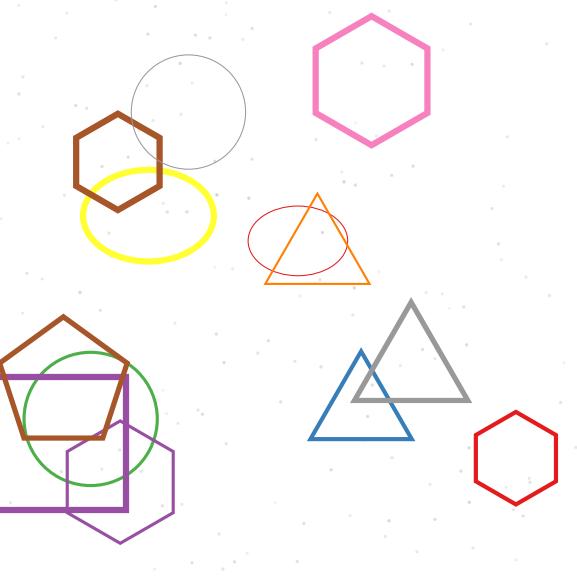[{"shape": "hexagon", "thickness": 2, "radius": 0.4, "center": [0.893, 0.206]}, {"shape": "oval", "thickness": 0.5, "radius": 0.43, "center": [0.516, 0.582]}, {"shape": "triangle", "thickness": 2, "radius": 0.51, "center": [0.625, 0.289]}, {"shape": "circle", "thickness": 1.5, "radius": 0.58, "center": [0.157, 0.274]}, {"shape": "hexagon", "thickness": 1.5, "radius": 0.53, "center": [0.208, 0.164]}, {"shape": "square", "thickness": 3, "radius": 0.58, "center": [0.103, 0.232]}, {"shape": "triangle", "thickness": 1, "radius": 0.52, "center": [0.55, 0.56]}, {"shape": "oval", "thickness": 3, "radius": 0.57, "center": [0.257, 0.626]}, {"shape": "pentagon", "thickness": 2.5, "radius": 0.58, "center": [0.11, 0.334]}, {"shape": "hexagon", "thickness": 3, "radius": 0.42, "center": [0.204, 0.719]}, {"shape": "hexagon", "thickness": 3, "radius": 0.56, "center": [0.643, 0.859]}, {"shape": "circle", "thickness": 0.5, "radius": 0.49, "center": [0.326, 0.805]}, {"shape": "triangle", "thickness": 2.5, "radius": 0.57, "center": [0.712, 0.362]}]